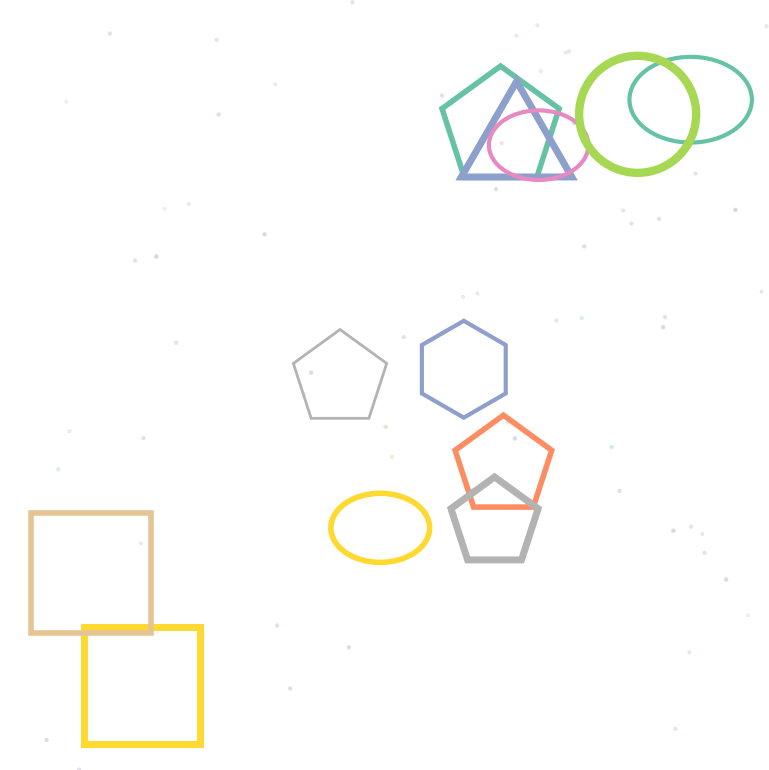[{"shape": "pentagon", "thickness": 2, "radius": 0.4, "center": [0.65, 0.834]}, {"shape": "oval", "thickness": 1.5, "radius": 0.4, "center": [0.897, 0.871]}, {"shape": "pentagon", "thickness": 2, "radius": 0.33, "center": [0.654, 0.395]}, {"shape": "hexagon", "thickness": 1.5, "radius": 0.31, "center": [0.602, 0.52]}, {"shape": "triangle", "thickness": 2.5, "radius": 0.41, "center": [0.671, 0.812]}, {"shape": "oval", "thickness": 1.5, "radius": 0.32, "center": [0.7, 0.811]}, {"shape": "circle", "thickness": 3, "radius": 0.38, "center": [0.828, 0.852]}, {"shape": "square", "thickness": 2.5, "radius": 0.38, "center": [0.184, 0.11]}, {"shape": "oval", "thickness": 2, "radius": 0.32, "center": [0.494, 0.315]}, {"shape": "square", "thickness": 2, "radius": 0.39, "center": [0.119, 0.256]}, {"shape": "pentagon", "thickness": 1, "radius": 0.32, "center": [0.442, 0.508]}, {"shape": "pentagon", "thickness": 2.5, "radius": 0.3, "center": [0.642, 0.321]}]